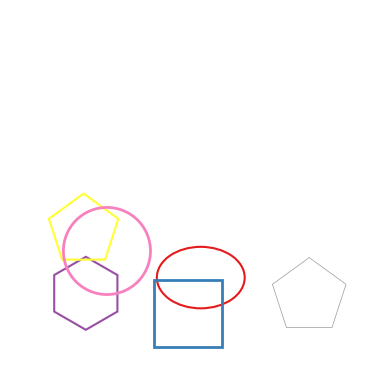[{"shape": "oval", "thickness": 1.5, "radius": 0.57, "center": [0.521, 0.279]}, {"shape": "square", "thickness": 2, "radius": 0.44, "center": [0.489, 0.186]}, {"shape": "hexagon", "thickness": 1.5, "radius": 0.47, "center": [0.223, 0.238]}, {"shape": "pentagon", "thickness": 1.5, "radius": 0.47, "center": [0.217, 0.402]}, {"shape": "circle", "thickness": 2, "radius": 0.57, "center": [0.278, 0.348]}, {"shape": "pentagon", "thickness": 0.5, "radius": 0.5, "center": [0.803, 0.23]}]